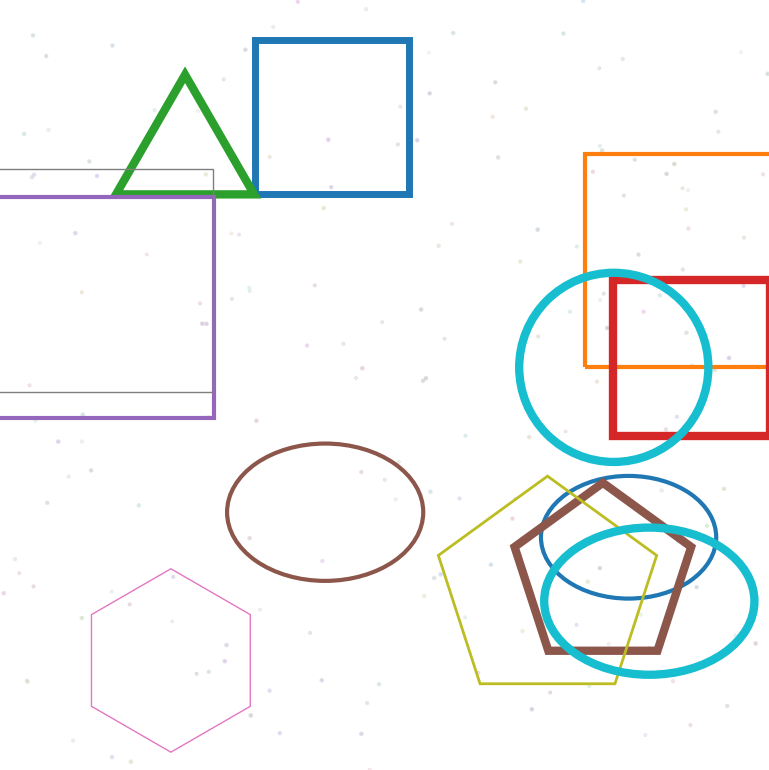[{"shape": "oval", "thickness": 1.5, "radius": 0.57, "center": [0.816, 0.302]}, {"shape": "square", "thickness": 2.5, "radius": 0.5, "center": [0.431, 0.848]}, {"shape": "square", "thickness": 1.5, "radius": 0.69, "center": [0.898, 0.662]}, {"shape": "triangle", "thickness": 3, "radius": 0.52, "center": [0.24, 0.799]}, {"shape": "square", "thickness": 3, "radius": 0.51, "center": [0.898, 0.535]}, {"shape": "square", "thickness": 1.5, "radius": 0.72, "center": [0.135, 0.601]}, {"shape": "oval", "thickness": 1.5, "radius": 0.64, "center": [0.422, 0.335]}, {"shape": "pentagon", "thickness": 3, "radius": 0.6, "center": [0.783, 0.252]}, {"shape": "hexagon", "thickness": 0.5, "radius": 0.6, "center": [0.222, 0.142]}, {"shape": "square", "thickness": 0.5, "radius": 0.73, "center": [0.132, 0.636]}, {"shape": "pentagon", "thickness": 1, "radius": 0.75, "center": [0.711, 0.233]}, {"shape": "oval", "thickness": 3, "radius": 0.68, "center": [0.843, 0.219]}, {"shape": "circle", "thickness": 3, "radius": 0.61, "center": [0.797, 0.523]}]